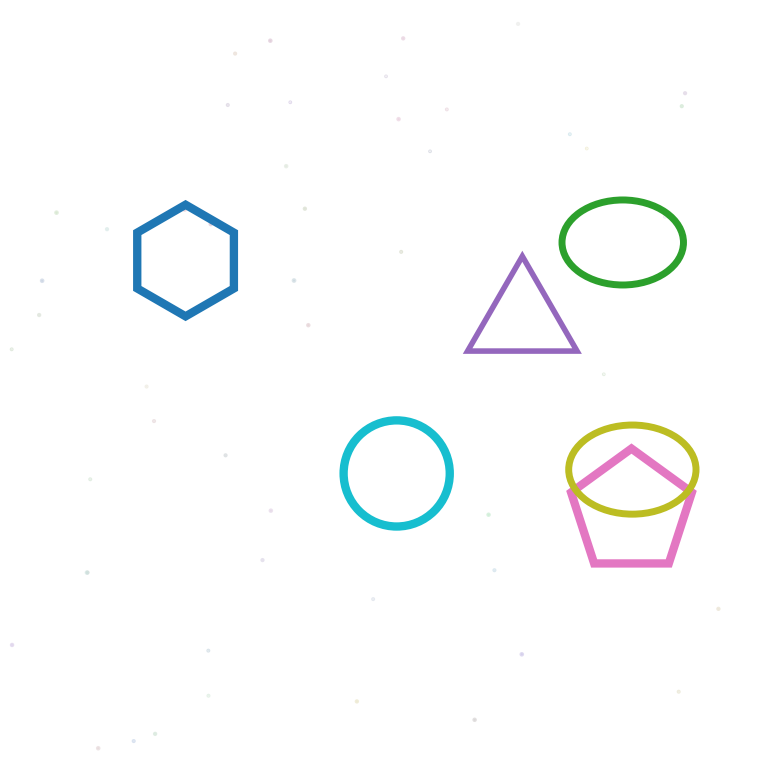[{"shape": "hexagon", "thickness": 3, "radius": 0.36, "center": [0.241, 0.662]}, {"shape": "oval", "thickness": 2.5, "radius": 0.39, "center": [0.809, 0.685]}, {"shape": "triangle", "thickness": 2, "radius": 0.41, "center": [0.678, 0.585]}, {"shape": "pentagon", "thickness": 3, "radius": 0.41, "center": [0.82, 0.335]}, {"shape": "oval", "thickness": 2.5, "radius": 0.41, "center": [0.821, 0.39]}, {"shape": "circle", "thickness": 3, "radius": 0.34, "center": [0.515, 0.385]}]